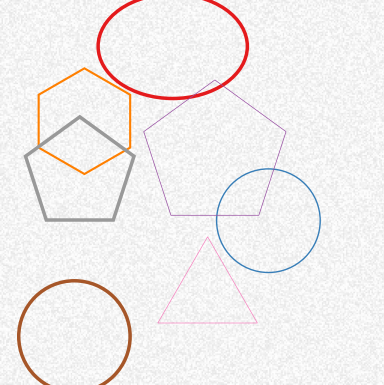[{"shape": "oval", "thickness": 2.5, "radius": 0.97, "center": [0.449, 0.88]}, {"shape": "circle", "thickness": 1, "radius": 0.67, "center": [0.697, 0.427]}, {"shape": "pentagon", "thickness": 0.5, "radius": 0.97, "center": [0.558, 0.598]}, {"shape": "hexagon", "thickness": 1.5, "radius": 0.69, "center": [0.219, 0.685]}, {"shape": "circle", "thickness": 2.5, "radius": 0.72, "center": [0.193, 0.126]}, {"shape": "triangle", "thickness": 0.5, "radius": 0.75, "center": [0.539, 0.236]}, {"shape": "pentagon", "thickness": 2.5, "radius": 0.74, "center": [0.207, 0.548]}]